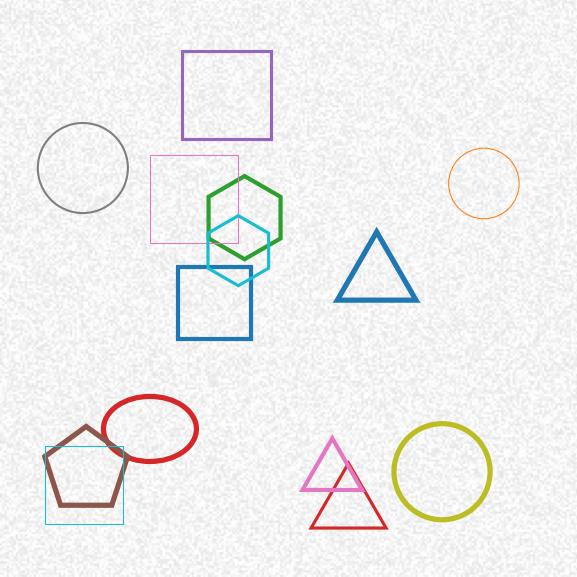[{"shape": "square", "thickness": 2, "radius": 0.31, "center": [0.372, 0.474]}, {"shape": "triangle", "thickness": 2.5, "radius": 0.39, "center": [0.652, 0.519]}, {"shape": "circle", "thickness": 0.5, "radius": 0.31, "center": [0.838, 0.681]}, {"shape": "hexagon", "thickness": 2, "radius": 0.36, "center": [0.424, 0.622]}, {"shape": "triangle", "thickness": 1.5, "radius": 0.37, "center": [0.604, 0.122]}, {"shape": "oval", "thickness": 2.5, "radius": 0.4, "center": [0.26, 0.256]}, {"shape": "square", "thickness": 1.5, "radius": 0.38, "center": [0.392, 0.835]}, {"shape": "pentagon", "thickness": 2.5, "radius": 0.38, "center": [0.149, 0.185]}, {"shape": "triangle", "thickness": 2, "radius": 0.3, "center": [0.575, 0.181]}, {"shape": "square", "thickness": 0.5, "radius": 0.38, "center": [0.336, 0.655]}, {"shape": "circle", "thickness": 1, "radius": 0.39, "center": [0.143, 0.708]}, {"shape": "circle", "thickness": 2.5, "radius": 0.42, "center": [0.765, 0.182]}, {"shape": "square", "thickness": 0.5, "radius": 0.34, "center": [0.146, 0.159]}, {"shape": "hexagon", "thickness": 1.5, "radius": 0.3, "center": [0.413, 0.565]}]